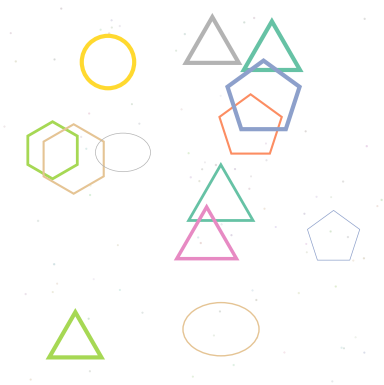[{"shape": "triangle", "thickness": 2, "radius": 0.48, "center": [0.574, 0.476]}, {"shape": "triangle", "thickness": 3, "radius": 0.42, "center": [0.706, 0.86]}, {"shape": "pentagon", "thickness": 1.5, "radius": 0.43, "center": [0.651, 0.67]}, {"shape": "pentagon", "thickness": 0.5, "radius": 0.36, "center": [0.866, 0.382]}, {"shape": "pentagon", "thickness": 3, "radius": 0.49, "center": [0.685, 0.744]}, {"shape": "triangle", "thickness": 2.5, "radius": 0.45, "center": [0.537, 0.373]}, {"shape": "hexagon", "thickness": 2, "radius": 0.37, "center": [0.137, 0.61]}, {"shape": "triangle", "thickness": 3, "radius": 0.39, "center": [0.196, 0.111]}, {"shape": "circle", "thickness": 3, "radius": 0.34, "center": [0.28, 0.839]}, {"shape": "oval", "thickness": 1, "radius": 0.49, "center": [0.574, 0.145]}, {"shape": "hexagon", "thickness": 1.5, "radius": 0.45, "center": [0.191, 0.587]}, {"shape": "oval", "thickness": 0.5, "radius": 0.36, "center": [0.319, 0.604]}, {"shape": "triangle", "thickness": 3, "radius": 0.4, "center": [0.551, 0.876]}]